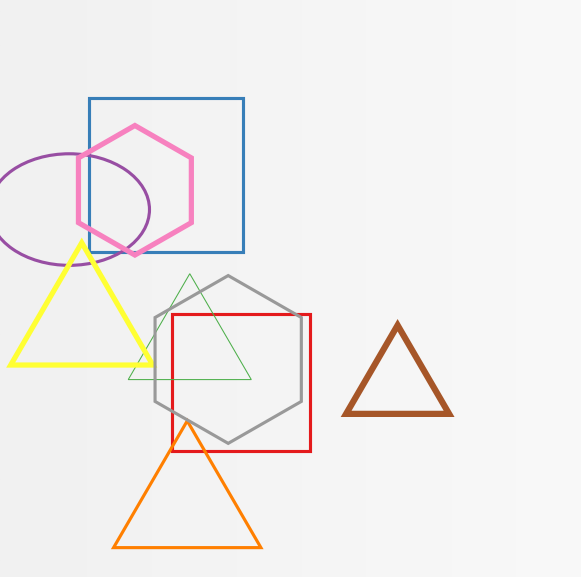[{"shape": "square", "thickness": 1.5, "radius": 0.59, "center": [0.415, 0.336]}, {"shape": "square", "thickness": 1.5, "radius": 0.66, "center": [0.285, 0.696]}, {"shape": "triangle", "thickness": 0.5, "radius": 0.61, "center": [0.326, 0.403]}, {"shape": "oval", "thickness": 1.5, "radius": 0.69, "center": [0.119, 0.636]}, {"shape": "triangle", "thickness": 1.5, "radius": 0.73, "center": [0.322, 0.124]}, {"shape": "triangle", "thickness": 2.5, "radius": 0.71, "center": [0.141, 0.438]}, {"shape": "triangle", "thickness": 3, "radius": 0.51, "center": [0.684, 0.334]}, {"shape": "hexagon", "thickness": 2.5, "radius": 0.56, "center": [0.232, 0.67]}, {"shape": "hexagon", "thickness": 1.5, "radius": 0.73, "center": [0.393, 0.377]}]